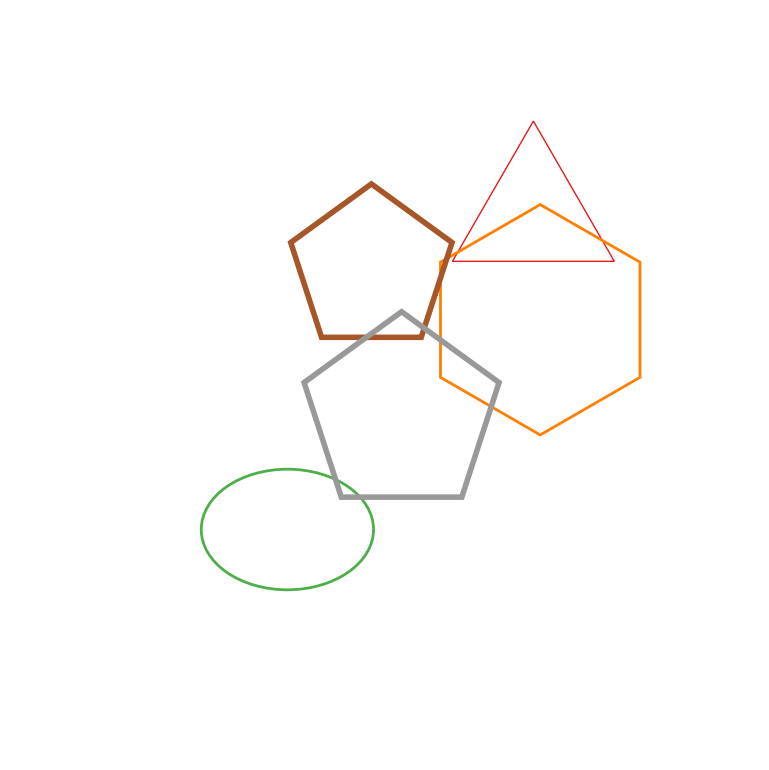[{"shape": "triangle", "thickness": 0.5, "radius": 0.61, "center": [0.693, 0.721]}, {"shape": "oval", "thickness": 1, "radius": 0.56, "center": [0.373, 0.312]}, {"shape": "hexagon", "thickness": 1, "radius": 0.75, "center": [0.702, 0.585]}, {"shape": "pentagon", "thickness": 2, "radius": 0.55, "center": [0.482, 0.651]}, {"shape": "pentagon", "thickness": 2, "radius": 0.67, "center": [0.522, 0.462]}]